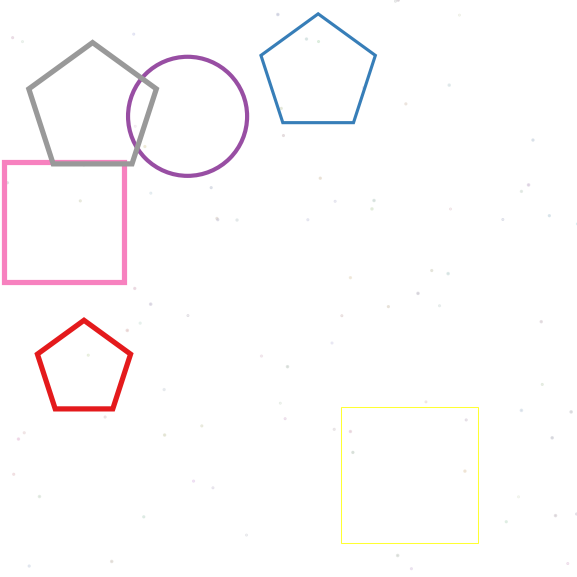[{"shape": "pentagon", "thickness": 2.5, "radius": 0.42, "center": [0.145, 0.36]}, {"shape": "pentagon", "thickness": 1.5, "radius": 0.52, "center": [0.551, 0.871]}, {"shape": "circle", "thickness": 2, "radius": 0.52, "center": [0.325, 0.798]}, {"shape": "square", "thickness": 0.5, "radius": 0.59, "center": [0.709, 0.176]}, {"shape": "square", "thickness": 2.5, "radius": 0.52, "center": [0.111, 0.614]}, {"shape": "pentagon", "thickness": 2.5, "radius": 0.58, "center": [0.16, 0.809]}]